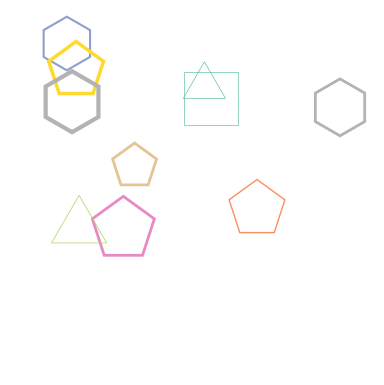[{"shape": "triangle", "thickness": 0.5, "radius": 0.32, "center": [0.531, 0.776]}, {"shape": "square", "thickness": 0.5, "radius": 0.35, "center": [0.548, 0.744]}, {"shape": "pentagon", "thickness": 1, "radius": 0.38, "center": [0.668, 0.457]}, {"shape": "hexagon", "thickness": 1.5, "radius": 0.35, "center": [0.174, 0.887]}, {"shape": "pentagon", "thickness": 2, "radius": 0.42, "center": [0.32, 0.405]}, {"shape": "triangle", "thickness": 0.5, "radius": 0.41, "center": [0.205, 0.41]}, {"shape": "pentagon", "thickness": 2.5, "radius": 0.37, "center": [0.198, 0.817]}, {"shape": "pentagon", "thickness": 2, "radius": 0.3, "center": [0.35, 0.568]}, {"shape": "hexagon", "thickness": 2, "radius": 0.37, "center": [0.883, 0.721]}, {"shape": "hexagon", "thickness": 3, "radius": 0.4, "center": [0.187, 0.736]}]